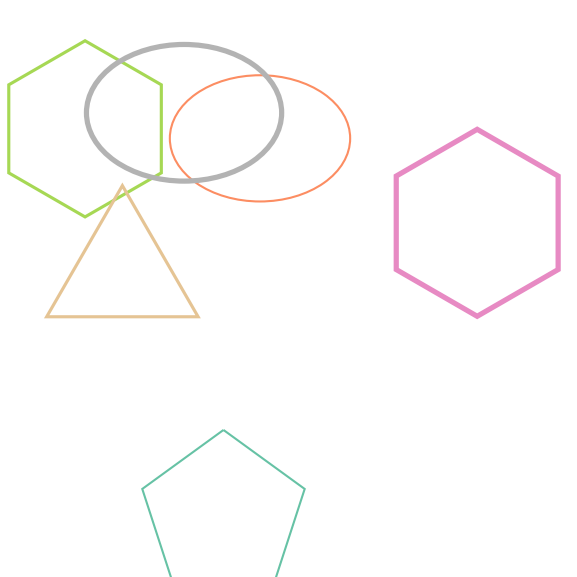[{"shape": "pentagon", "thickness": 1, "radius": 0.74, "center": [0.387, 0.107]}, {"shape": "oval", "thickness": 1, "radius": 0.78, "center": [0.45, 0.76]}, {"shape": "hexagon", "thickness": 2.5, "radius": 0.81, "center": [0.826, 0.613]}, {"shape": "hexagon", "thickness": 1.5, "radius": 0.76, "center": [0.147, 0.776]}, {"shape": "triangle", "thickness": 1.5, "radius": 0.76, "center": [0.212, 0.526]}, {"shape": "oval", "thickness": 2.5, "radius": 0.85, "center": [0.319, 0.804]}]